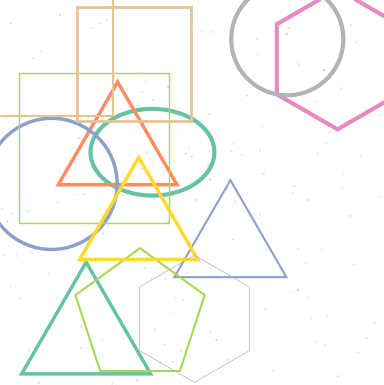[{"shape": "triangle", "thickness": 2.5, "radius": 0.97, "center": [0.224, 0.126]}, {"shape": "oval", "thickness": 3, "radius": 0.8, "center": [0.396, 0.605]}, {"shape": "triangle", "thickness": 2.5, "radius": 0.89, "center": [0.306, 0.609]}, {"shape": "triangle", "thickness": 1.5, "radius": 0.84, "center": [0.598, 0.364]}, {"shape": "circle", "thickness": 2.5, "radius": 0.85, "center": [0.134, 0.522]}, {"shape": "hexagon", "thickness": 3, "radius": 0.91, "center": [0.877, 0.846]}, {"shape": "pentagon", "thickness": 1.5, "radius": 0.88, "center": [0.364, 0.179]}, {"shape": "square", "thickness": 1, "radius": 0.98, "center": [0.243, 0.615]}, {"shape": "triangle", "thickness": 2.5, "radius": 0.88, "center": [0.36, 0.414]}, {"shape": "square", "thickness": 2, "radius": 0.74, "center": [0.349, 0.834]}, {"shape": "square", "thickness": 1.5, "radius": 0.76, "center": [0.141, 0.851]}, {"shape": "hexagon", "thickness": 0.5, "radius": 0.83, "center": [0.505, 0.172]}, {"shape": "circle", "thickness": 3, "radius": 0.73, "center": [0.746, 0.898]}]